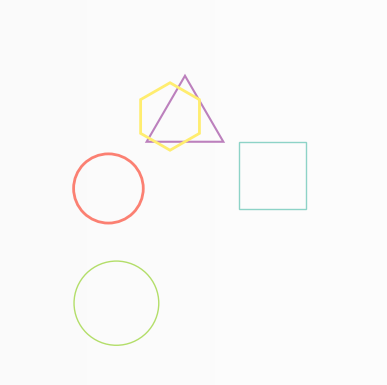[{"shape": "square", "thickness": 1, "radius": 0.44, "center": [0.703, 0.545]}, {"shape": "circle", "thickness": 2, "radius": 0.45, "center": [0.28, 0.51]}, {"shape": "circle", "thickness": 1, "radius": 0.55, "center": [0.3, 0.213]}, {"shape": "triangle", "thickness": 1.5, "radius": 0.57, "center": [0.477, 0.689]}, {"shape": "hexagon", "thickness": 2, "radius": 0.44, "center": [0.439, 0.697]}]